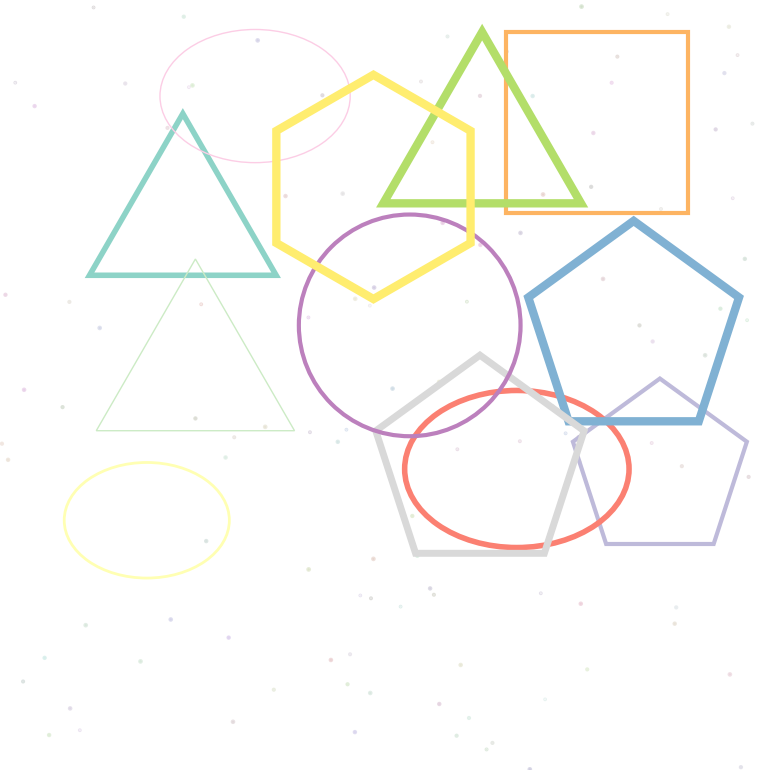[{"shape": "triangle", "thickness": 2, "radius": 0.7, "center": [0.237, 0.712]}, {"shape": "oval", "thickness": 1, "radius": 0.54, "center": [0.191, 0.324]}, {"shape": "pentagon", "thickness": 1.5, "radius": 0.59, "center": [0.857, 0.39]}, {"shape": "oval", "thickness": 2, "radius": 0.73, "center": [0.671, 0.391]}, {"shape": "pentagon", "thickness": 3, "radius": 0.72, "center": [0.823, 0.569]}, {"shape": "square", "thickness": 1.5, "radius": 0.59, "center": [0.776, 0.841]}, {"shape": "triangle", "thickness": 3, "radius": 0.74, "center": [0.626, 0.81]}, {"shape": "oval", "thickness": 0.5, "radius": 0.62, "center": [0.331, 0.875]}, {"shape": "pentagon", "thickness": 2.5, "radius": 0.71, "center": [0.623, 0.396]}, {"shape": "circle", "thickness": 1.5, "radius": 0.72, "center": [0.532, 0.577]}, {"shape": "triangle", "thickness": 0.5, "radius": 0.74, "center": [0.254, 0.515]}, {"shape": "hexagon", "thickness": 3, "radius": 0.73, "center": [0.485, 0.757]}]